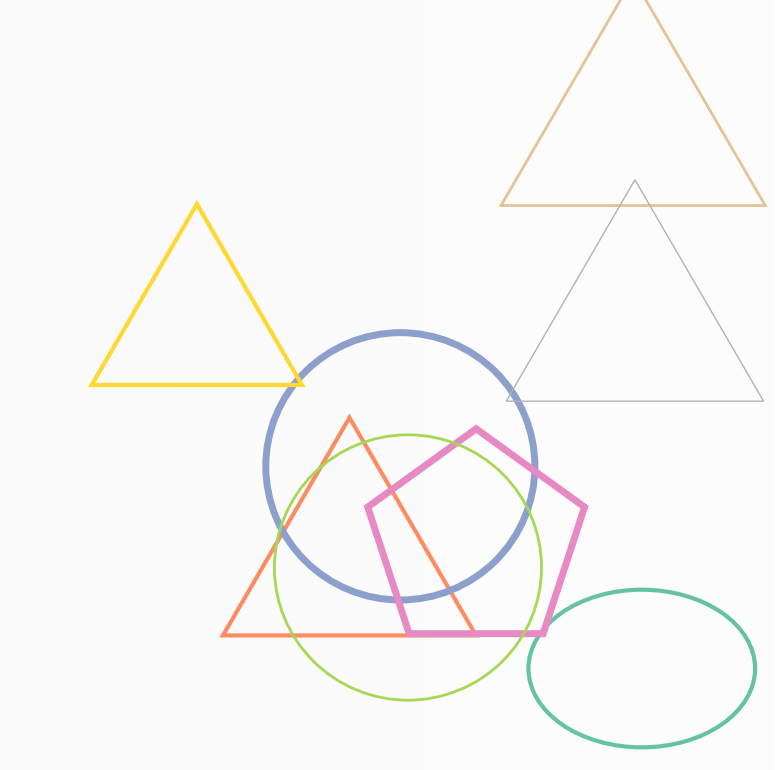[{"shape": "oval", "thickness": 1.5, "radius": 0.73, "center": [0.828, 0.132]}, {"shape": "triangle", "thickness": 1.5, "radius": 0.94, "center": [0.451, 0.269]}, {"shape": "circle", "thickness": 2.5, "radius": 0.87, "center": [0.517, 0.394]}, {"shape": "pentagon", "thickness": 2.5, "radius": 0.74, "center": [0.614, 0.296]}, {"shape": "circle", "thickness": 1, "radius": 0.86, "center": [0.526, 0.263]}, {"shape": "triangle", "thickness": 1.5, "radius": 0.78, "center": [0.254, 0.578]}, {"shape": "triangle", "thickness": 1, "radius": 0.98, "center": [0.817, 0.832]}, {"shape": "triangle", "thickness": 0.5, "radius": 0.96, "center": [0.819, 0.575]}]